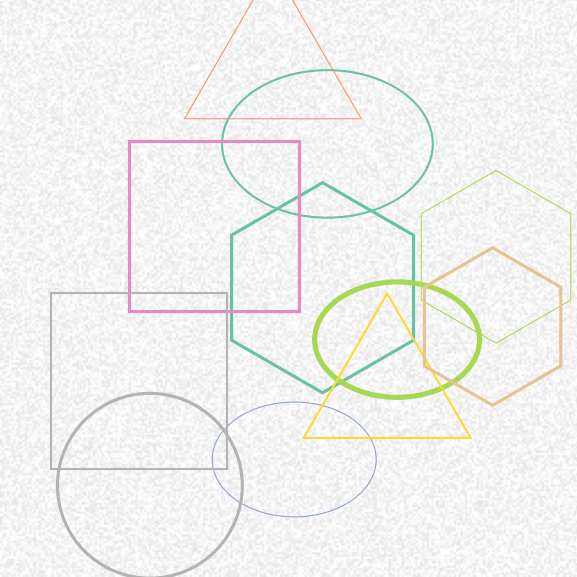[{"shape": "hexagon", "thickness": 1.5, "radius": 0.91, "center": [0.559, 0.501]}, {"shape": "oval", "thickness": 1, "radius": 0.91, "center": [0.567, 0.75]}, {"shape": "triangle", "thickness": 0.5, "radius": 0.88, "center": [0.472, 0.882]}, {"shape": "oval", "thickness": 0.5, "radius": 0.71, "center": [0.509, 0.204]}, {"shape": "square", "thickness": 1.5, "radius": 0.74, "center": [0.371, 0.608]}, {"shape": "oval", "thickness": 2.5, "radius": 0.71, "center": [0.688, 0.411]}, {"shape": "hexagon", "thickness": 0.5, "radius": 0.75, "center": [0.859, 0.554]}, {"shape": "triangle", "thickness": 1, "radius": 0.83, "center": [0.67, 0.324]}, {"shape": "hexagon", "thickness": 1.5, "radius": 0.68, "center": [0.853, 0.434]}, {"shape": "square", "thickness": 1, "radius": 0.76, "center": [0.24, 0.339]}, {"shape": "circle", "thickness": 1.5, "radius": 0.8, "center": [0.26, 0.158]}]